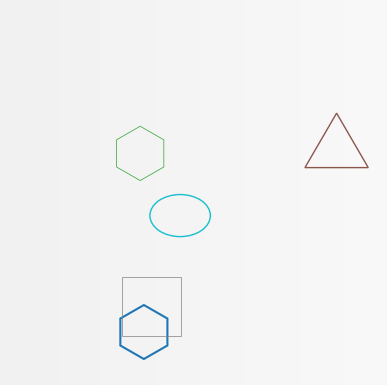[{"shape": "hexagon", "thickness": 1.5, "radius": 0.35, "center": [0.371, 0.138]}, {"shape": "hexagon", "thickness": 0.5, "radius": 0.35, "center": [0.362, 0.602]}, {"shape": "triangle", "thickness": 1, "radius": 0.47, "center": [0.869, 0.612]}, {"shape": "square", "thickness": 0.5, "radius": 0.38, "center": [0.391, 0.204]}, {"shape": "oval", "thickness": 1, "radius": 0.39, "center": [0.465, 0.44]}]